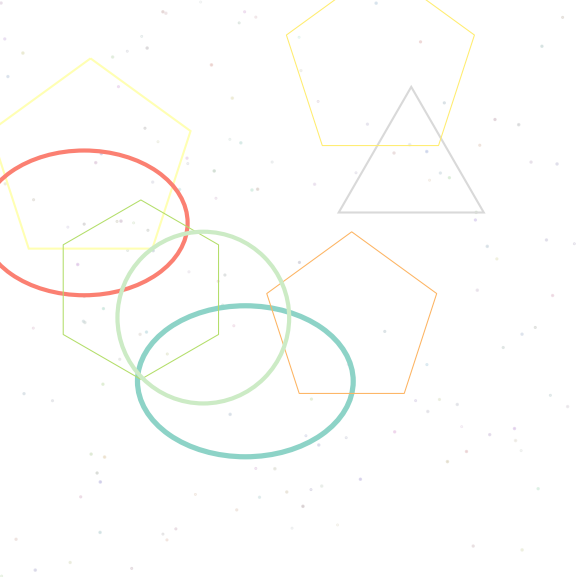[{"shape": "oval", "thickness": 2.5, "radius": 0.93, "center": [0.425, 0.339]}, {"shape": "pentagon", "thickness": 1, "radius": 0.91, "center": [0.157, 0.716]}, {"shape": "oval", "thickness": 2, "radius": 0.9, "center": [0.146, 0.613]}, {"shape": "pentagon", "thickness": 0.5, "radius": 0.77, "center": [0.609, 0.443]}, {"shape": "hexagon", "thickness": 0.5, "radius": 0.78, "center": [0.244, 0.498]}, {"shape": "triangle", "thickness": 1, "radius": 0.73, "center": [0.712, 0.704]}, {"shape": "circle", "thickness": 2, "radius": 0.74, "center": [0.352, 0.449]}, {"shape": "pentagon", "thickness": 0.5, "radius": 0.86, "center": [0.659, 0.886]}]